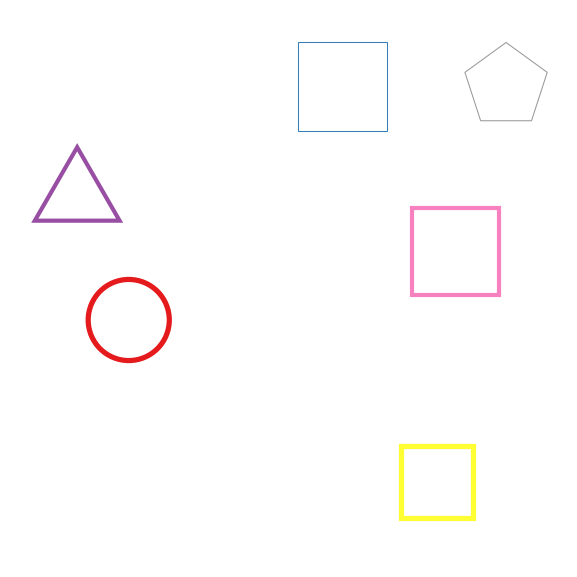[{"shape": "circle", "thickness": 2.5, "radius": 0.35, "center": [0.223, 0.445]}, {"shape": "square", "thickness": 0.5, "radius": 0.38, "center": [0.593, 0.849]}, {"shape": "triangle", "thickness": 2, "radius": 0.42, "center": [0.134, 0.659]}, {"shape": "square", "thickness": 2.5, "radius": 0.31, "center": [0.757, 0.164]}, {"shape": "square", "thickness": 2, "radius": 0.38, "center": [0.789, 0.564]}, {"shape": "pentagon", "thickness": 0.5, "radius": 0.37, "center": [0.876, 0.851]}]